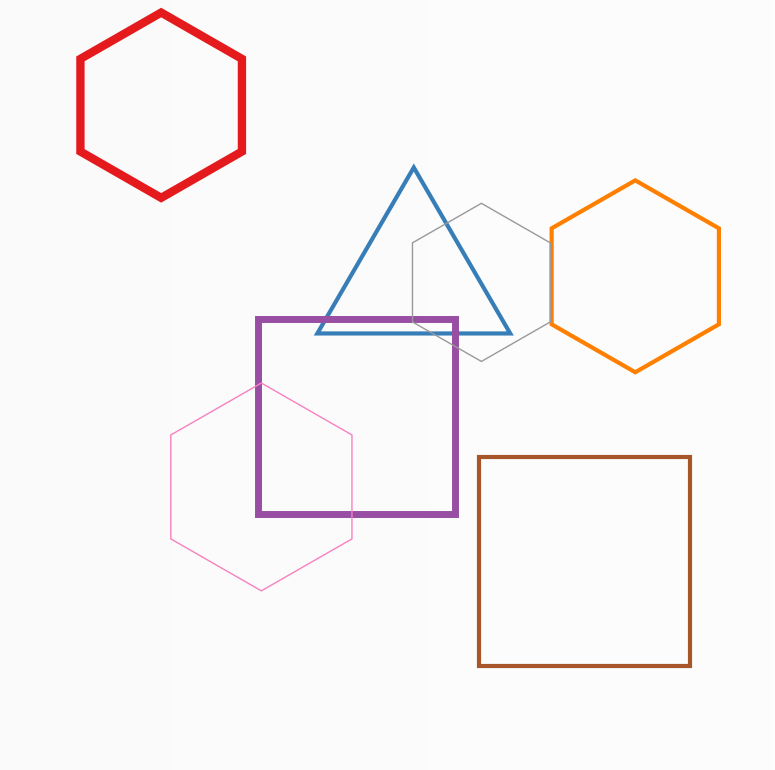[{"shape": "hexagon", "thickness": 3, "radius": 0.6, "center": [0.208, 0.863]}, {"shape": "triangle", "thickness": 1.5, "radius": 0.72, "center": [0.534, 0.639]}, {"shape": "square", "thickness": 2.5, "radius": 0.63, "center": [0.46, 0.459]}, {"shape": "hexagon", "thickness": 1.5, "radius": 0.62, "center": [0.82, 0.641]}, {"shape": "square", "thickness": 1.5, "radius": 0.68, "center": [0.754, 0.271]}, {"shape": "hexagon", "thickness": 0.5, "radius": 0.67, "center": [0.337, 0.368]}, {"shape": "hexagon", "thickness": 0.5, "radius": 0.51, "center": [0.621, 0.633]}]